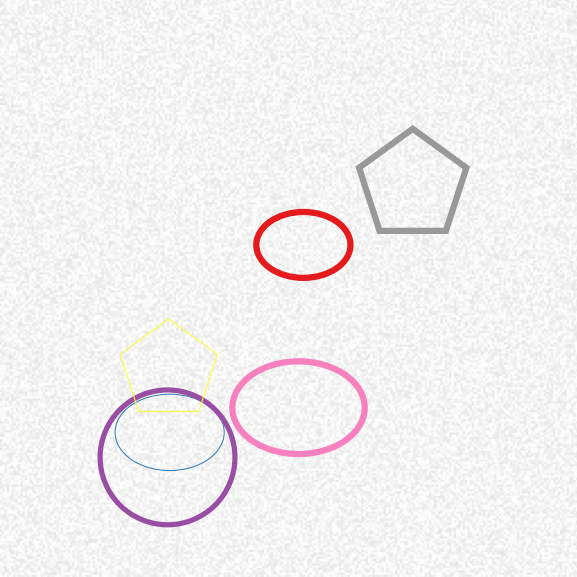[{"shape": "oval", "thickness": 3, "radius": 0.41, "center": [0.525, 0.575]}, {"shape": "oval", "thickness": 0.5, "radius": 0.47, "center": [0.294, 0.25]}, {"shape": "circle", "thickness": 2.5, "radius": 0.58, "center": [0.29, 0.207]}, {"shape": "pentagon", "thickness": 0.5, "radius": 0.44, "center": [0.292, 0.358]}, {"shape": "oval", "thickness": 3, "radius": 0.57, "center": [0.517, 0.293]}, {"shape": "pentagon", "thickness": 3, "radius": 0.49, "center": [0.715, 0.678]}]